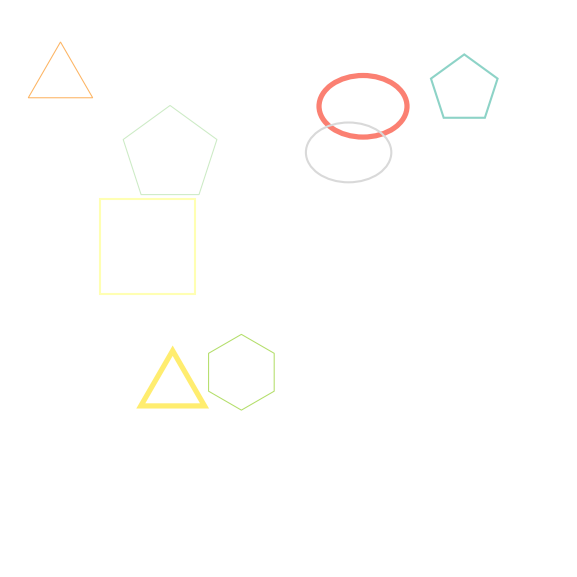[{"shape": "pentagon", "thickness": 1, "radius": 0.3, "center": [0.804, 0.844]}, {"shape": "square", "thickness": 1, "radius": 0.41, "center": [0.256, 0.572]}, {"shape": "oval", "thickness": 2.5, "radius": 0.38, "center": [0.629, 0.815]}, {"shape": "triangle", "thickness": 0.5, "radius": 0.32, "center": [0.105, 0.862]}, {"shape": "hexagon", "thickness": 0.5, "radius": 0.33, "center": [0.418, 0.355]}, {"shape": "oval", "thickness": 1, "radius": 0.37, "center": [0.604, 0.735]}, {"shape": "pentagon", "thickness": 0.5, "radius": 0.43, "center": [0.294, 0.731]}, {"shape": "triangle", "thickness": 2.5, "radius": 0.32, "center": [0.299, 0.328]}]